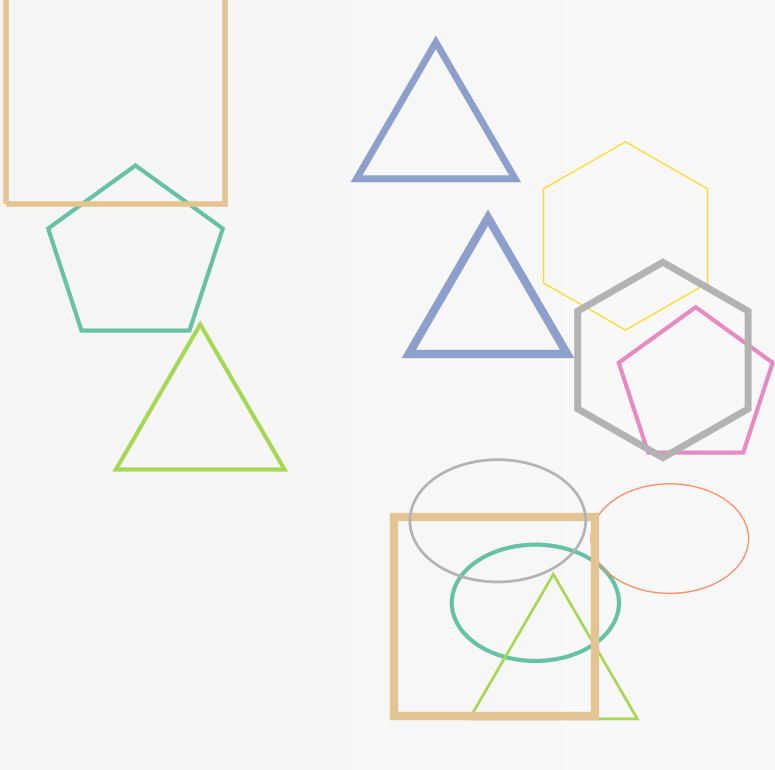[{"shape": "pentagon", "thickness": 1.5, "radius": 0.59, "center": [0.175, 0.667]}, {"shape": "oval", "thickness": 1.5, "radius": 0.54, "center": [0.691, 0.217]}, {"shape": "oval", "thickness": 0.5, "radius": 0.51, "center": [0.864, 0.3]}, {"shape": "triangle", "thickness": 3, "radius": 0.59, "center": [0.63, 0.599]}, {"shape": "triangle", "thickness": 2.5, "radius": 0.59, "center": [0.562, 0.827]}, {"shape": "pentagon", "thickness": 1.5, "radius": 0.52, "center": [0.898, 0.497]}, {"shape": "triangle", "thickness": 1, "radius": 0.63, "center": [0.714, 0.129]}, {"shape": "triangle", "thickness": 1.5, "radius": 0.63, "center": [0.258, 0.453]}, {"shape": "hexagon", "thickness": 0.5, "radius": 0.61, "center": [0.807, 0.694]}, {"shape": "square", "thickness": 2, "radius": 0.71, "center": [0.148, 0.877]}, {"shape": "square", "thickness": 3, "radius": 0.65, "center": [0.638, 0.199]}, {"shape": "hexagon", "thickness": 2.5, "radius": 0.63, "center": [0.855, 0.532]}, {"shape": "oval", "thickness": 1, "radius": 0.57, "center": [0.642, 0.324]}]